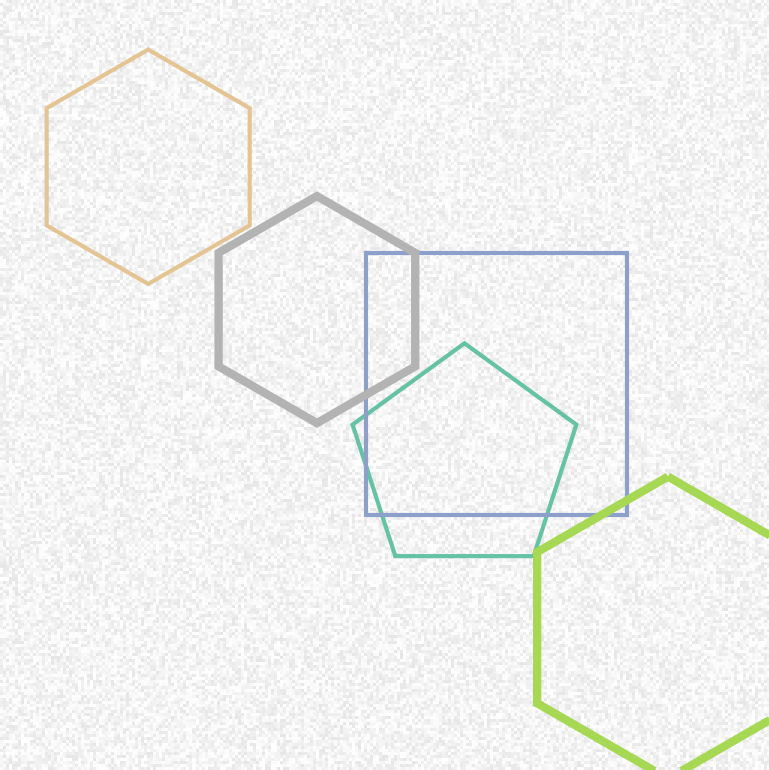[{"shape": "pentagon", "thickness": 1.5, "radius": 0.76, "center": [0.603, 0.401]}, {"shape": "square", "thickness": 1.5, "radius": 0.85, "center": [0.645, 0.502]}, {"shape": "hexagon", "thickness": 3, "radius": 0.98, "center": [0.868, 0.185]}, {"shape": "hexagon", "thickness": 1.5, "radius": 0.76, "center": [0.192, 0.783]}, {"shape": "hexagon", "thickness": 3, "radius": 0.74, "center": [0.412, 0.598]}]